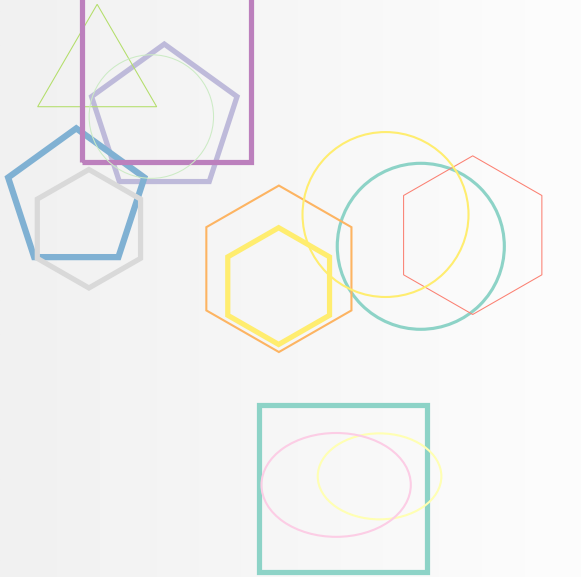[{"shape": "circle", "thickness": 1.5, "radius": 0.72, "center": [0.724, 0.573]}, {"shape": "square", "thickness": 2.5, "radius": 0.72, "center": [0.59, 0.154]}, {"shape": "oval", "thickness": 1, "radius": 0.53, "center": [0.653, 0.174]}, {"shape": "pentagon", "thickness": 2.5, "radius": 0.66, "center": [0.283, 0.791]}, {"shape": "hexagon", "thickness": 0.5, "radius": 0.69, "center": [0.813, 0.592]}, {"shape": "pentagon", "thickness": 3, "radius": 0.62, "center": [0.131, 0.654]}, {"shape": "hexagon", "thickness": 1, "radius": 0.72, "center": [0.48, 0.534]}, {"shape": "triangle", "thickness": 0.5, "radius": 0.59, "center": [0.167, 0.873]}, {"shape": "oval", "thickness": 1, "radius": 0.64, "center": [0.578, 0.159]}, {"shape": "hexagon", "thickness": 2.5, "radius": 0.51, "center": [0.153, 0.603]}, {"shape": "square", "thickness": 2.5, "radius": 0.73, "center": [0.286, 0.864]}, {"shape": "circle", "thickness": 0.5, "radius": 0.54, "center": [0.26, 0.797]}, {"shape": "hexagon", "thickness": 2.5, "radius": 0.51, "center": [0.479, 0.504]}, {"shape": "circle", "thickness": 1, "radius": 0.71, "center": [0.663, 0.628]}]